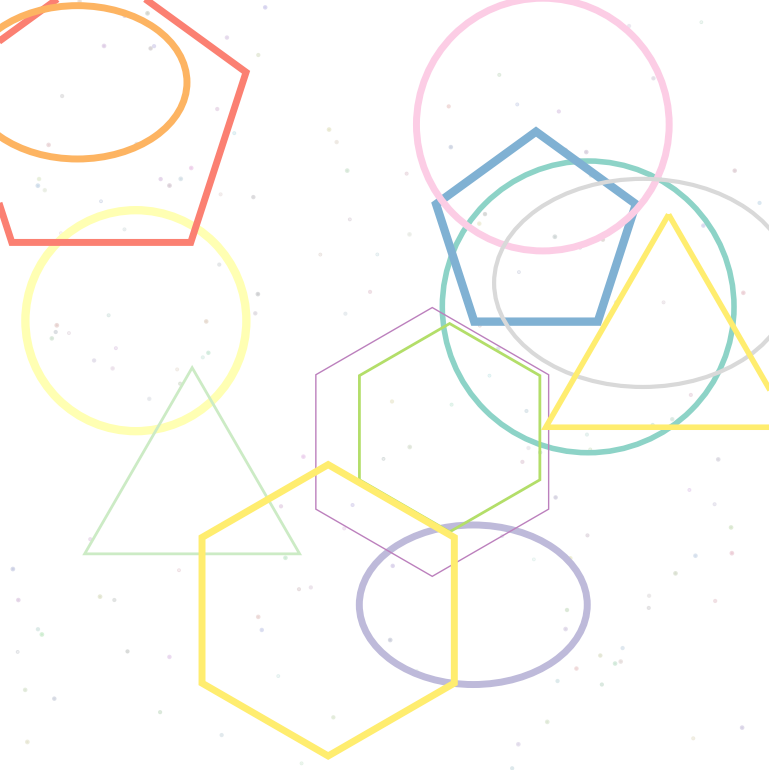[{"shape": "circle", "thickness": 2, "radius": 0.95, "center": [0.764, 0.601]}, {"shape": "circle", "thickness": 3, "radius": 0.72, "center": [0.176, 0.584]}, {"shape": "oval", "thickness": 2.5, "radius": 0.74, "center": [0.615, 0.215]}, {"shape": "pentagon", "thickness": 2.5, "radius": 0.99, "center": [0.132, 0.845]}, {"shape": "pentagon", "thickness": 3, "radius": 0.68, "center": [0.696, 0.693]}, {"shape": "oval", "thickness": 2.5, "radius": 0.71, "center": [0.101, 0.893]}, {"shape": "hexagon", "thickness": 1, "radius": 0.68, "center": [0.584, 0.445]}, {"shape": "circle", "thickness": 2.5, "radius": 0.82, "center": [0.705, 0.838]}, {"shape": "oval", "thickness": 1.5, "radius": 0.97, "center": [0.835, 0.633]}, {"shape": "hexagon", "thickness": 0.5, "radius": 0.87, "center": [0.561, 0.426]}, {"shape": "triangle", "thickness": 1, "radius": 0.81, "center": [0.25, 0.361]}, {"shape": "hexagon", "thickness": 2.5, "radius": 0.95, "center": [0.426, 0.207]}, {"shape": "triangle", "thickness": 2, "radius": 0.92, "center": [0.868, 0.537]}]